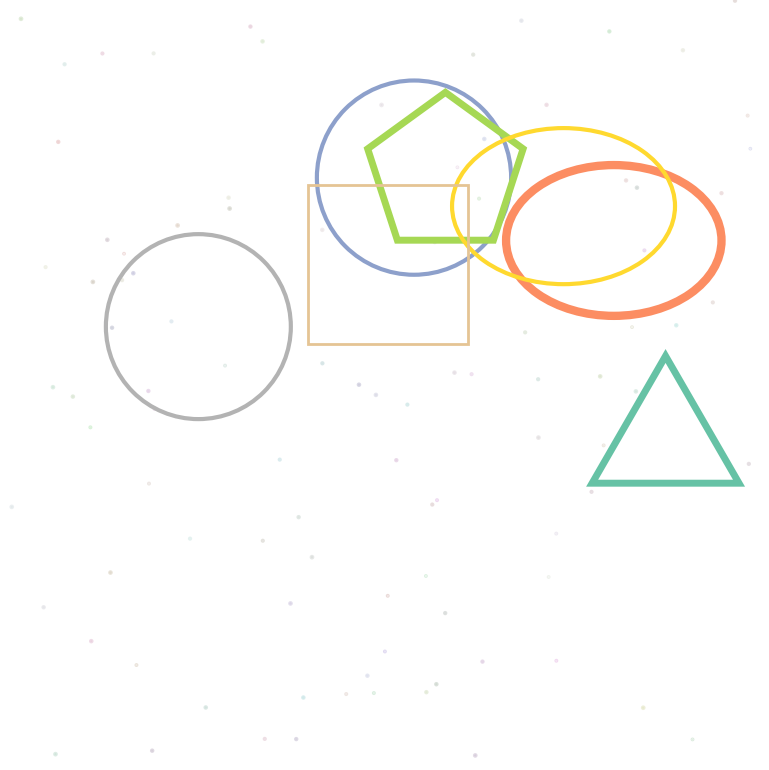[{"shape": "triangle", "thickness": 2.5, "radius": 0.55, "center": [0.864, 0.428]}, {"shape": "oval", "thickness": 3, "radius": 0.7, "center": [0.797, 0.688]}, {"shape": "circle", "thickness": 1.5, "radius": 0.63, "center": [0.538, 0.769]}, {"shape": "pentagon", "thickness": 2.5, "radius": 0.53, "center": [0.578, 0.774]}, {"shape": "oval", "thickness": 1.5, "radius": 0.72, "center": [0.732, 0.732]}, {"shape": "square", "thickness": 1, "radius": 0.52, "center": [0.504, 0.656]}, {"shape": "circle", "thickness": 1.5, "radius": 0.6, "center": [0.258, 0.576]}]